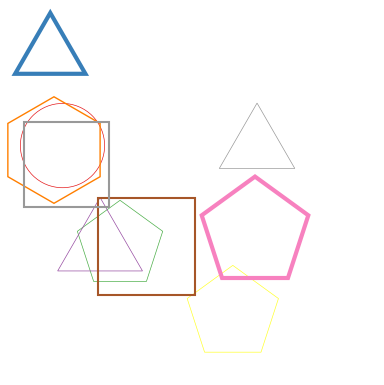[{"shape": "circle", "thickness": 0.5, "radius": 0.55, "center": [0.162, 0.622]}, {"shape": "triangle", "thickness": 3, "radius": 0.53, "center": [0.131, 0.861]}, {"shape": "pentagon", "thickness": 0.5, "radius": 0.58, "center": [0.312, 0.363]}, {"shape": "triangle", "thickness": 0.5, "radius": 0.64, "center": [0.26, 0.36]}, {"shape": "hexagon", "thickness": 1, "radius": 0.69, "center": [0.14, 0.61]}, {"shape": "pentagon", "thickness": 0.5, "radius": 0.62, "center": [0.605, 0.186]}, {"shape": "square", "thickness": 1.5, "radius": 0.63, "center": [0.38, 0.36]}, {"shape": "pentagon", "thickness": 3, "radius": 0.73, "center": [0.662, 0.396]}, {"shape": "square", "thickness": 1.5, "radius": 0.55, "center": [0.172, 0.572]}, {"shape": "triangle", "thickness": 0.5, "radius": 0.57, "center": [0.668, 0.619]}]